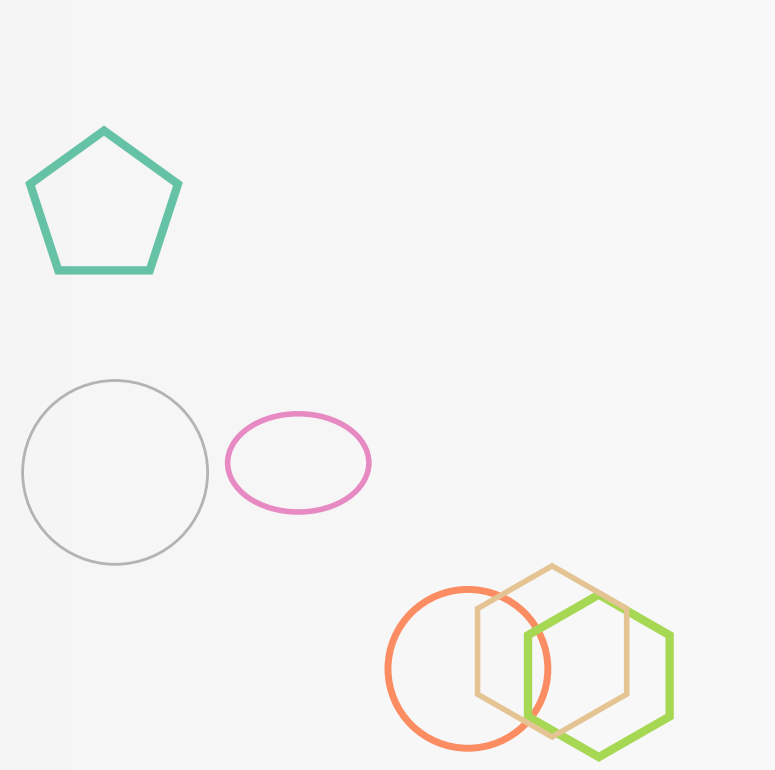[{"shape": "pentagon", "thickness": 3, "radius": 0.5, "center": [0.134, 0.73]}, {"shape": "circle", "thickness": 2.5, "radius": 0.52, "center": [0.604, 0.131]}, {"shape": "oval", "thickness": 2, "radius": 0.46, "center": [0.385, 0.399]}, {"shape": "hexagon", "thickness": 3, "radius": 0.53, "center": [0.773, 0.122]}, {"shape": "hexagon", "thickness": 2, "radius": 0.56, "center": [0.712, 0.154]}, {"shape": "circle", "thickness": 1, "radius": 0.6, "center": [0.149, 0.386]}]